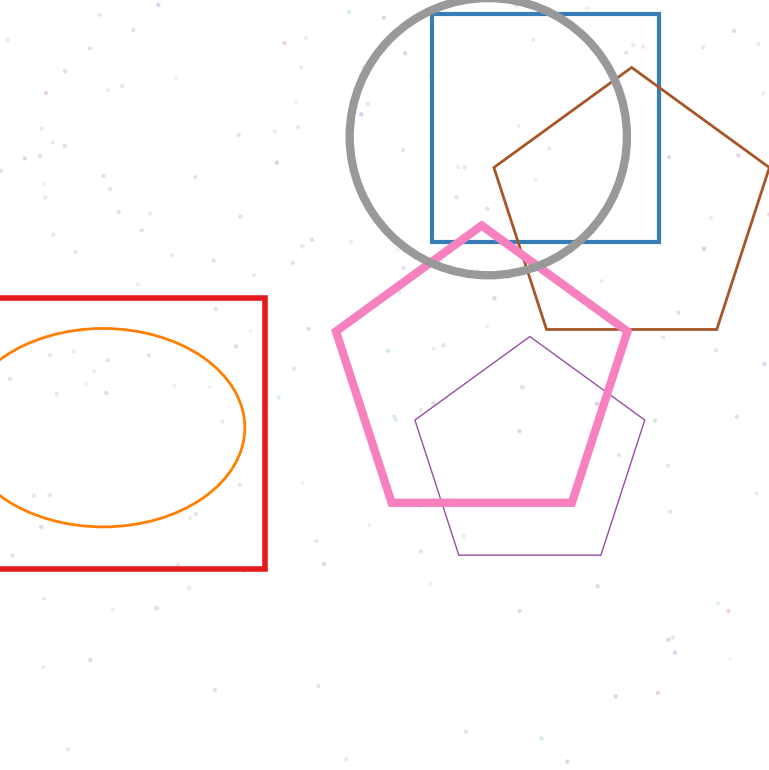[{"shape": "square", "thickness": 2, "radius": 0.88, "center": [0.169, 0.436]}, {"shape": "square", "thickness": 1.5, "radius": 0.74, "center": [0.708, 0.834]}, {"shape": "pentagon", "thickness": 0.5, "radius": 0.78, "center": [0.688, 0.406]}, {"shape": "oval", "thickness": 1, "radius": 0.92, "center": [0.134, 0.445]}, {"shape": "pentagon", "thickness": 1, "radius": 0.94, "center": [0.82, 0.724]}, {"shape": "pentagon", "thickness": 3, "radius": 1.0, "center": [0.626, 0.508]}, {"shape": "circle", "thickness": 3, "radius": 0.9, "center": [0.634, 0.823]}]